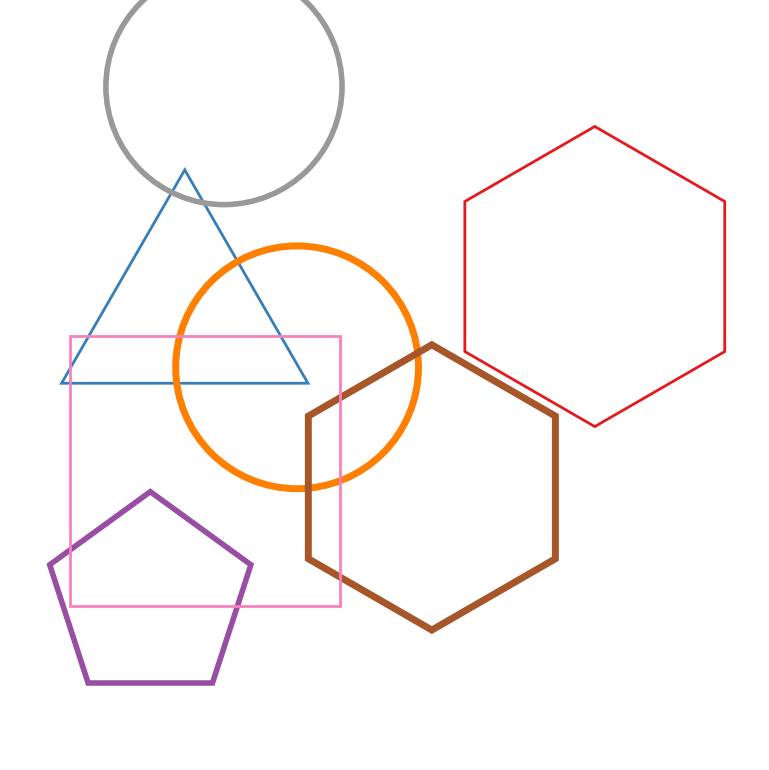[{"shape": "hexagon", "thickness": 1, "radius": 0.97, "center": [0.772, 0.641]}, {"shape": "triangle", "thickness": 1, "radius": 0.92, "center": [0.24, 0.595]}, {"shape": "pentagon", "thickness": 2, "radius": 0.69, "center": [0.195, 0.224]}, {"shape": "circle", "thickness": 2.5, "radius": 0.79, "center": [0.386, 0.523]}, {"shape": "hexagon", "thickness": 2.5, "radius": 0.93, "center": [0.561, 0.367]}, {"shape": "square", "thickness": 1, "radius": 0.88, "center": [0.267, 0.388]}, {"shape": "circle", "thickness": 2, "radius": 0.77, "center": [0.291, 0.888]}]